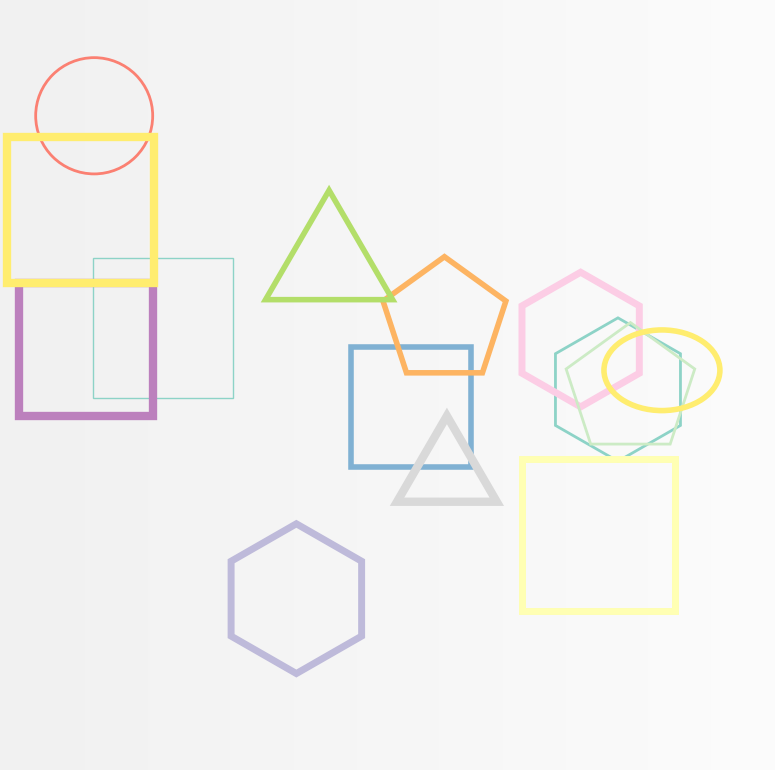[{"shape": "hexagon", "thickness": 1, "radius": 0.47, "center": [0.797, 0.494]}, {"shape": "square", "thickness": 0.5, "radius": 0.45, "center": [0.21, 0.574]}, {"shape": "square", "thickness": 2.5, "radius": 0.49, "center": [0.772, 0.305]}, {"shape": "hexagon", "thickness": 2.5, "radius": 0.49, "center": [0.382, 0.223]}, {"shape": "circle", "thickness": 1, "radius": 0.38, "center": [0.122, 0.85]}, {"shape": "square", "thickness": 2, "radius": 0.39, "center": [0.53, 0.471]}, {"shape": "pentagon", "thickness": 2, "radius": 0.42, "center": [0.573, 0.583]}, {"shape": "triangle", "thickness": 2, "radius": 0.47, "center": [0.425, 0.658]}, {"shape": "hexagon", "thickness": 2.5, "radius": 0.44, "center": [0.749, 0.559]}, {"shape": "triangle", "thickness": 3, "radius": 0.37, "center": [0.577, 0.386]}, {"shape": "square", "thickness": 3, "radius": 0.43, "center": [0.111, 0.546]}, {"shape": "pentagon", "thickness": 1, "radius": 0.44, "center": [0.813, 0.494]}, {"shape": "square", "thickness": 3, "radius": 0.47, "center": [0.103, 0.727]}, {"shape": "oval", "thickness": 2, "radius": 0.37, "center": [0.854, 0.519]}]